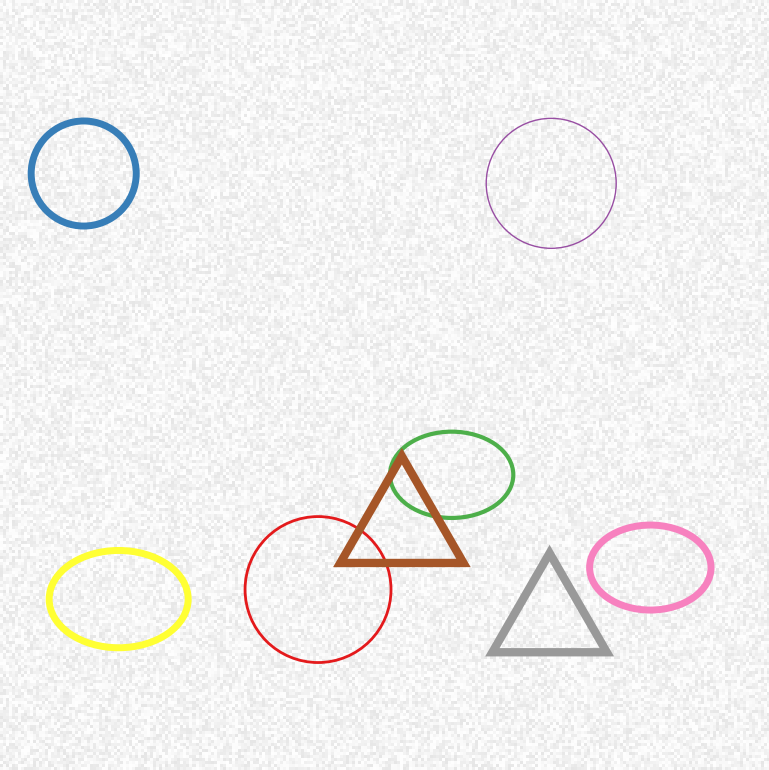[{"shape": "circle", "thickness": 1, "radius": 0.47, "center": [0.413, 0.234]}, {"shape": "circle", "thickness": 2.5, "radius": 0.34, "center": [0.109, 0.775]}, {"shape": "oval", "thickness": 1.5, "radius": 0.4, "center": [0.587, 0.383]}, {"shape": "circle", "thickness": 0.5, "radius": 0.42, "center": [0.716, 0.762]}, {"shape": "oval", "thickness": 2.5, "radius": 0.45, "center": [0.154, 0.222]}, {"shape": "triangle", "thickness": 3, "radius": 0.46, "center": [0.522, 0.315]}, {"shape": "oval", "thickness": 2.5, "radius": 0.39, "center": [0.845, 0.263]}, {"shape": "triangle", "thickness": 3, "radius": 0.43, "center": [0.714, 0.196]}]